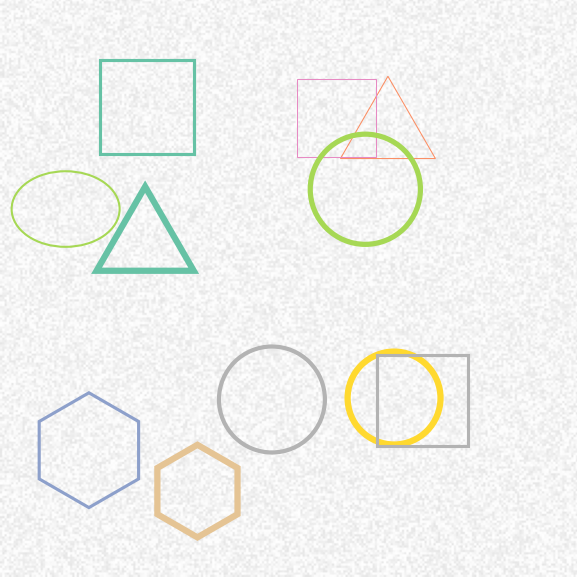[{"shape": "square", "thickness": 1.5, "radius": 0.41, "center": [0.255, 0.814]}, {"shape": "triangle", "thickness": 3, "radius": 0.49, "center": [0.251, 0.579]}, {"shape": "triangle", "thickness": 0.5, "radius": 0.47, "center": [0.672, 0.772]}, {"shape": "hexagon", "thickness": 1.5, "radius": 0.5, "center": [0.154, 0.22]}, {"shape": "square", "thickness": 0.5, "radius": 0.34, "center": [0.583, 0.795]}, {"shape": "circle", "thickness": 2.5, "radius": 0.48, "center": [0.633, 0.671]}, {"shape": "oval", "thickness": 1, "radius": 0.47, "center": [0.114, 0.637]}, {"shape": "circle", "thickness": 3, "radius": 0.4, "center": [0.682, 0.31]}, {"shape": "hexagon", "thickness": 3, "radius": 0.4, "center": [0.342, 0.149]}, {"shape": "square", "thickness": 1.5, "radius": 0.39, "center": [0.732, 0.305]}, {"shape": "circle", "thickness": 2, "radius": 0.46, "center": [0.471, 0.307]}]